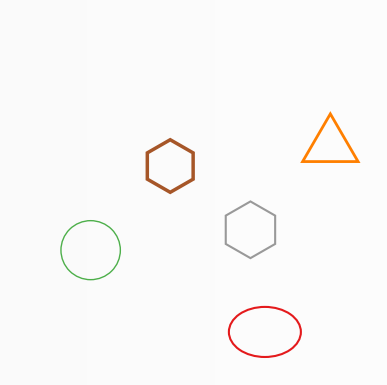[{"shape": "oval", "thickness": 1.5, "radius": 0.46, "center": [0.684, 0.138]}, {"shape": "circle", "thickness": 1, "radius": 0.38, "center": [0.234, 0.35]}, {"shape": "triangle", "thickness": 2, "radius": 0.41, "center": [0.853, 0.622]}, {"shape": "hexagon", "thickness": 2.5, "radius": 0.34, "center": [0.439, 0.569]}, {"shape": "hexagon", "thickness": 1.5, "radius": 0.37, "center": [0.646, 0.403]}]